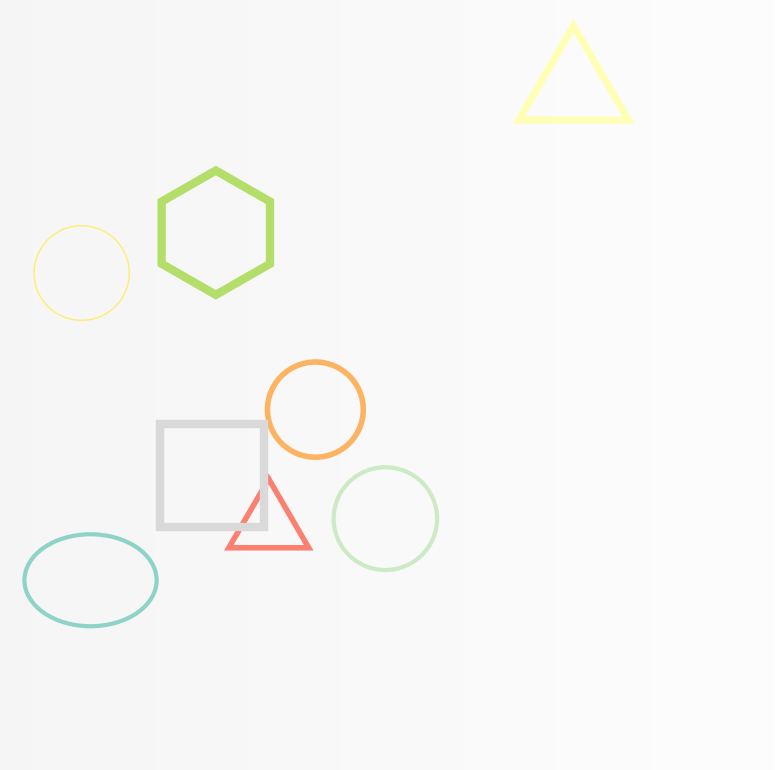[{"shape": "oval", "thickness": 1.5, "radius": 0.43, "center": [0.117, 0.246]}, {"shape": "triangle", "thickness": 2.5, "radius": 0.41, "center": [0.74, 0.885]}, {"shape": "triangle", "thickness": 2, "radius": 0.3, "center": [0.347, 0.318]}, {"shape": "circle", "thickness": 2, "radius": 0.31, "center": [0.407, 0.468]}, {"shape": "hexagon", "thickness": 3, "radius": 0.4, "center": [0.279, 0.698]}, {"shape": "square", "thickness": 3, "radius": 0.33, "center": [0.274, 0.383]}, {"shape": "circle", "thickness": 1.5, "radius": 0.33, "center": [0.497, 0.326]}, {"shape": "circle", "thickness": 0.5, "radius": 0.31, "center": [0.105, 0.645]}]